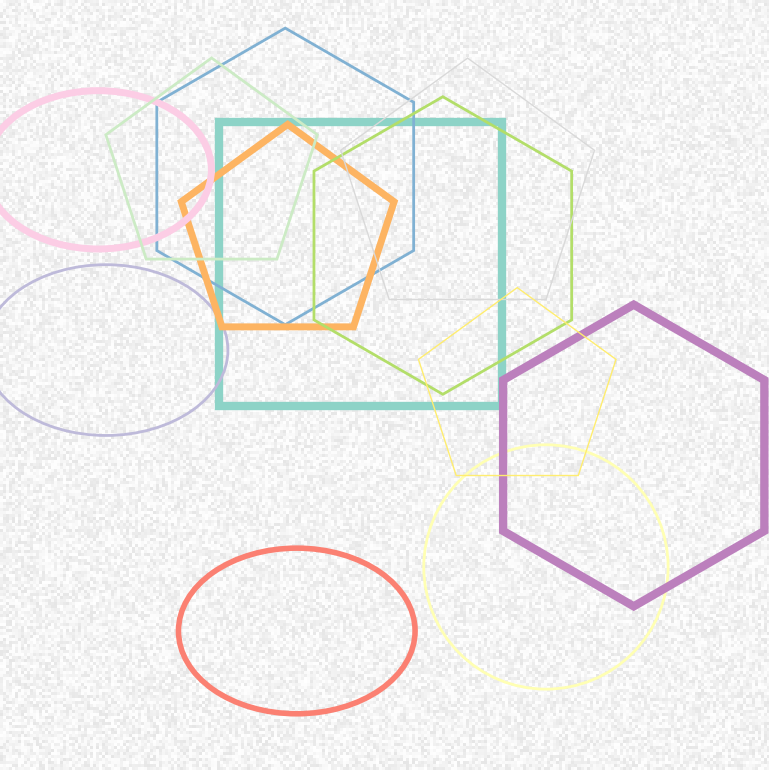[{"shape": "square", "thickness": 3, "radius": 0.92, "center": [0.468, 0.657]}, {"shape": "circle", "thickness": 1, "radius": 0.79, "center": [0.709, 0.264]}, {"shape": "oval", "thickness": 1, "radius": 0.79, "center": [0.138, 0.545]}, {"shape": "oval", "thickness": 2, "radius": 0.77, "center": [0.385, 0.181]}, {"shape": "hexagon", "thickness": 1, "radius": 0.96, "center": [0.37, 0.771]}, {"shape": "pentagon", "thickness": 2.5, "radius": 0.73, "center": [0.374, 0.693]}, {"shape": "hexagon", "thickness": 1, "radius": 0.97, "center": [0.575, 0.681]}, {"shape": "oval", "thickness": 2.5, "radius": 0.73, "center": [0.128, 0.779]}, {"shape": "pentagon", "thickness": 0.5, "radius": 0.87, "center": [0.607, 0.751]}, {"shape": "hexagon", "thickness": 3, "radius": 0.98, "center": [0.823, 0.408]}, {"shape": "pentagon", "thickness": 1, "radius": 0.72, "center": [0.275, 0.78]}, {"shape": "pentagon", "thickness": 0.5, "radius": 0.67, "center": [0.672, 0.492]}]